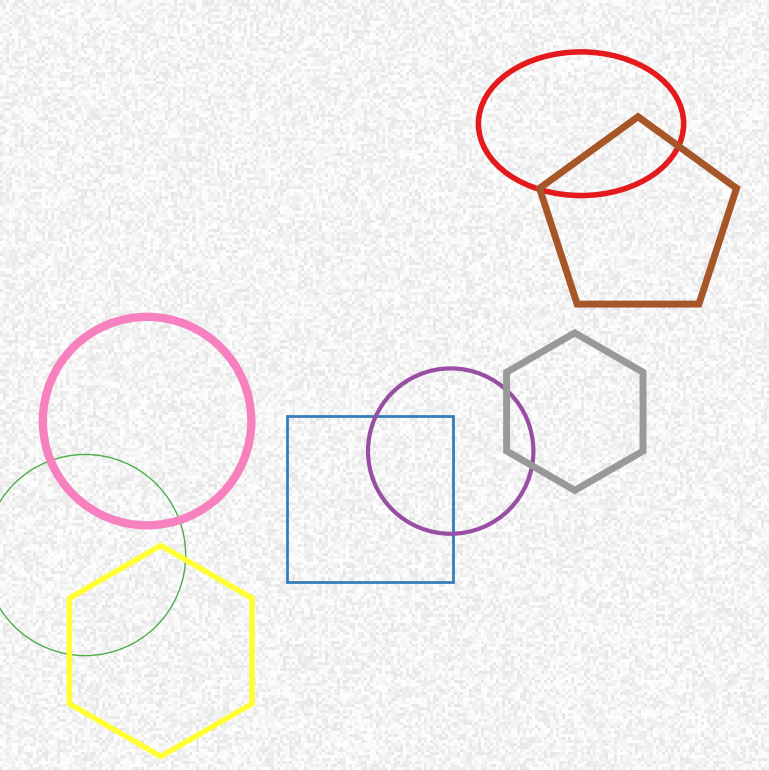[{"shape": "oval", "thickness": 2, "radius": 0.67, "center": [0.755, 0.839]}, {"shape": "square", "thickness": 1, "radius": 0.54, "center": [0.481, 0.352]}, {"shape": "circle", "thickness": 0.5, "radius": 0.65, "center": [0.111, 0.279]}, {"shape": "circle", "thickness": 1.5, "radius": 0.54, "center": [0.585, 0.414]}, {"shape": "hexagon", "thickness": 2, "radius": 0.68, "center": [0.209, 0.155]}, {"shape": "pentagon", "thickness": 2.5, "radius": 0.67, "center": [0.829, 0.714]}, {"shape": "circle", "thickness": 3, "radius": 0.68, "center": [0.191, 0.453]}, {"shape": "hexagon", "thickness": 2.5, "radius": 0.51, "center": [0.747, 0.465]}]